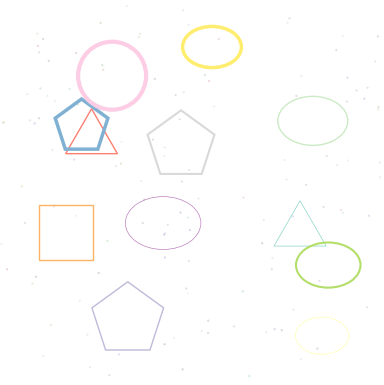[{"shape": "triangle", "thickness": 0.5, "radius": 0.39, "center": [0.779, 0.4]}, {"shape": "oval", "thickness": 0.5, "radius": 0.35, "center": [0.837, 0.128]}, {"shape": "pentagon", "thickness": 1, "radius": 0.49, "center": [0.332, 0.17]}, {"shape": "triangle", "thickness": 1, "radius": 0.39, "center": [0.238, 0.64]}, {"shape": "pentagon", "thickness": 2.5, "radius": 0.36, "center": [0.212, 0.671]}, {"shape": "square", "thickness": 1, "radius": 0.36, "center": [0.171, 0.397]}, {"shape": "oval", "thickness": 1.5, "radius": 0.42, "center": [0.853, 0.312]}, {"shape": "circle", "thickness": 3, "radius": 0.44, "center": [0.291, 0.803]}, {"shape": "pentagon", "thickness": 1.5, "radius": 0.46, "center": [0.47, 0.622]}, {"shape": "oval", "thickness": 0.5, "radius": 0.49, "center": [0.424, 0.421]}, {"shape": "oval", "thickness": 1, "radius": 0.45, "center": [0.812, 0.686]}, {"shape": "oval", "thickness": 2.5, "radius": 0.38, "center": [0.551, 0.878]}]